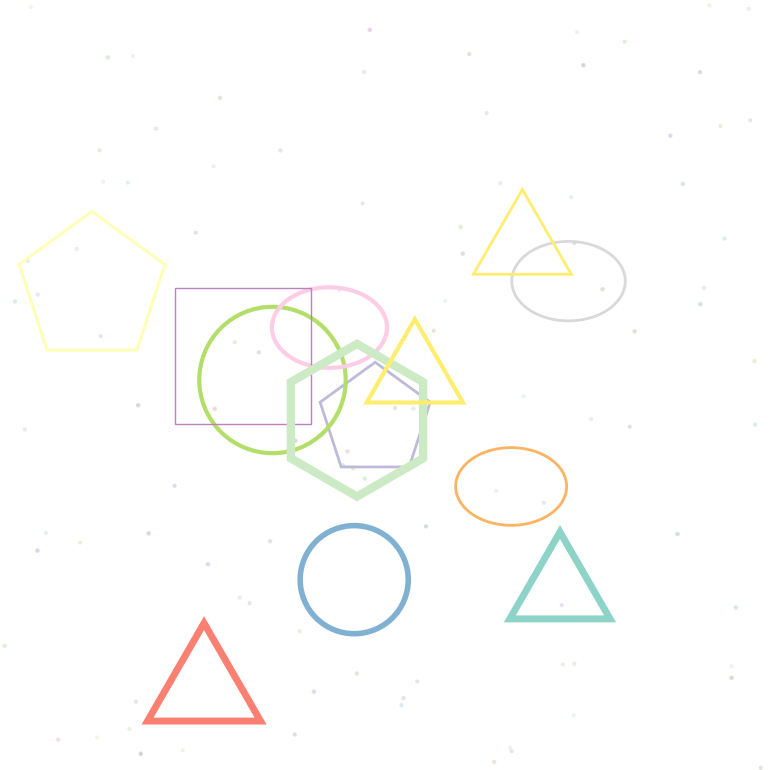[{"shape": "triangle", "thickness": 2.5, "radius": 0.38, "center": [0.727, 0.234]}, {"shape": "pentagon", "thickness": 1, "radius": 0.5, "center": [0.119, 0.626]}, {"shape": "pentagon", "thickness": 1, "radius": 0.38, "center": [0.487, 0.454]}, {"shape": "triangle", "thickness": 2.5, "radius": 0.42, "center": [0.265, 0.106]}, {"shape": "circle", "thickness": 2, "radius": 0.35, "center": [0.46, 0.247]}, {"shape": "oval", "thickness": 1, "radius": 0.36, "center": [0.664, 0.368]}, {"shape": "circle", "thickness": 1.5, "radius": 0.48, "center": [0.354, 0.507]}, {"shape": "oval", "thickness": 1.5, "radius": 0.37, "center": [0.428, 0.575]}, {"shape": "oval", "thickness": 1, "radius": 0.37, "center": [0.738, 0.635]}, {"shape": "square", "thickness": 0.5, "radius": 0.44, "center": [0.316, 0.538]}, {"shape": "hexagon", "thickness": 3, "radius": 0.5, "center": [0.464, 0.454]}, {"shape": "triangle", "thickness": 1.5, "radius": 0.36, "center": [0.539, 0.513]}, {"shape": "triangle", "thickness": 1, "radius": 0.37, "center": [0.678, 0.681]}]